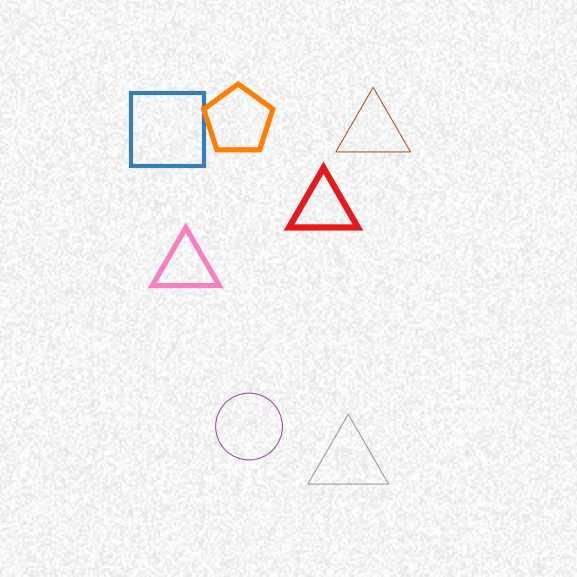[{"shape": "triangle", "thickness": 3, "radius": 0.34, "center": [0.56, 0.64]}, {"shape": "square", "thickness": 2, "radius": 0.32, "center": [0.29, 0.775]}, {"shape": "circle", "thickness": 0.5, "radius": 0.29, "center": [0.431, 0.261]}, {"shape": "pentagon", "thickness": 2.5, "radius": 0.31, "center": [0.413, 0.791]}, {"shape": "triangle", "thickness": 0.5, "radius": 0.37, "center": [0.646, 0.773]}, {"shape": "triangle", "thickness": 2.5, "radius": 0.33, "center": [0.322, 0.538]}, {"shape": "triangle", "thickness": 0.5, "radius": 0.4, "center": [0.603, 0.201]}]